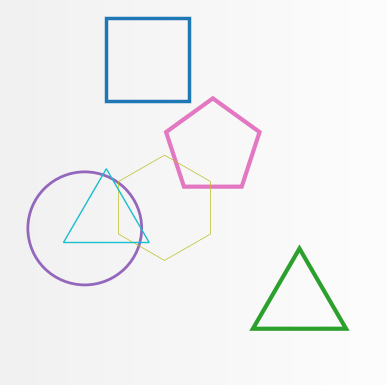[{"shape": "square", "thickness": 2.5, "radius": 0.53, "center": [0.381, 0.845]}, {"shape": "triangle", "thickness": 3, "radius": 0.69, "center": [0.773, 0.216]}, {"shape": "circle", "thickness": 2, "radius": 0.73, "center": [0.219, 0.407]}, {"shape": "pentagon", "thickness": 3, "radius": 0.63, "center": [0.549, 0.618]}, {"shape": "hexagon", "thickness": 0.5, "radius": 0.68, "center": [0.424, 0.46]}, {"shape": "triangle", "thickness": 1, "radius": 0.64, "center": [0.274, 0.434]}]